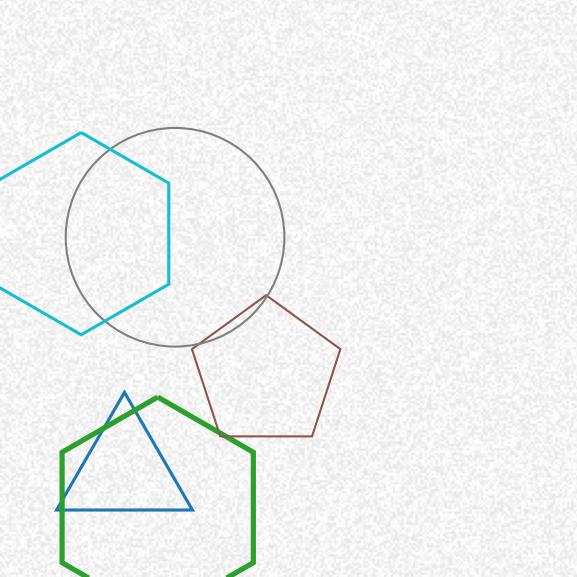[{"shape": "triangle", "thickness": 1.5, "radius": 0.68, "center": [0.216, 0.184]}, {"shape": "hexagon", "thickness": 2.5, "radius": 0.96, "center": [0.273, 0.12]}, {"shape": "pentagon", "thickness": 1, "radius": 0.68, "center": [0.461, 0.353]}, {"shape": "circle", "thickness": 1, "radius": 0.95, "center": [0.303, 0.588]}, {"shape": "hexagon", "thickness": 1.5, "radius": 0.88, "center": [0.141, 0.595]}]